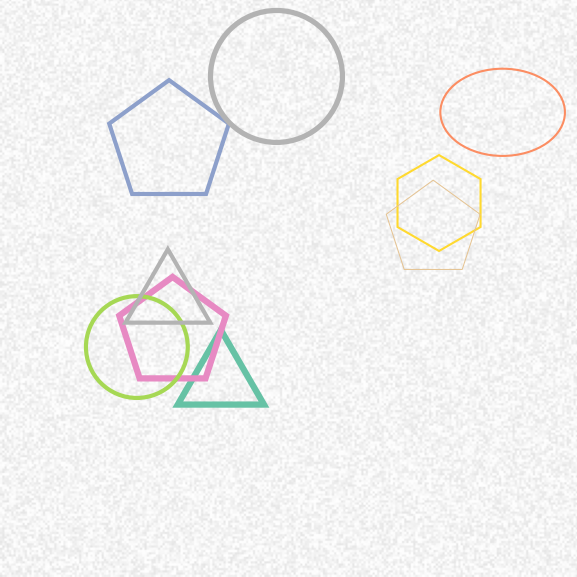[{"shape": "triangle", "thickness": 3, "radius": 0.43, "center": [0.382, 0.342]}, {"shape": "oval", "thickness": 1, "radius": 0.54, "center": [0.87, 0.805]}, {"shape": "pentagon", "thickness": 2, "radius": 0.54, "center": [0.293, 0.751]}, {"shape": "pentagon", "thickness": 3, "radius": 0.49, "center": [0.299, 0.422]}, {"shape": "circle", "thickness": 2, "radius": 0.44, "center": [0.237, 0.398]}, {"shape": "hexagon", "thickness": 1, "radius": 0.42, "center": [0.76, 0.648]}, {"shape": "pentagon", "thickness": 0.5, "radius": 0.43, "center": [0.75, 0.602]}, {"shape": "triangle", "thickness": 2, "radius": 0.42, "center": [0.291, 0.483]}, {"shape": "circle", "thickness": 2.5, "radius": 0.57, "center": [0.479, 0.867]}]